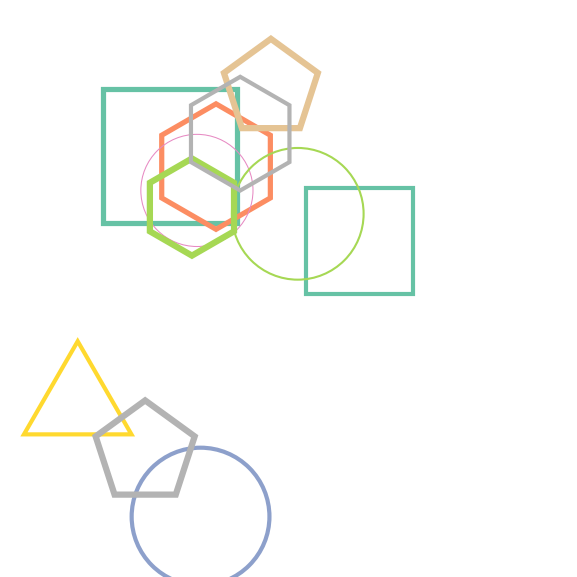[{"shape": "square", "thickness": 2, "radius": 0.46, "center": [0.623, 0.582]}, {"shape": "square", "thickness": 2.5, "radius": 0.58, "center": [0.295, 0.729]}, {"shape": "hexagon", "thickness": 2.5, "radius": 0.54, "center": [0.374, 0.711]}, {"shape": "circle", "thickness": 2, "radius": 0.6, "center": [0.347, 0.105]}, {"shape": "circle", "thickness": 0.5, "radius": 0.49, "center": [0.341, 0.669]}, {"shape": "circle", "thickness": 1, "radius": 0.57, "center": [0.516, 0.629]}, {"shape": "hexagon", "thickness": 3, "radius": 0.42, "center": [0.332, 0.641]}, {"shape": "triangle", "thickness": 2, "radius": 0.54, "center": [0.135, 0.301]}, {"shape": "pentagon", "thickness": 3, "radius": 0.43, "center": [0.469, 0.846]}, {"shape": "pentagon", "thickness": 3, "radius": 0.45, "center": [0.251, 0.216]}, {"shape": "hexagon", "thickness": 2, "radius": 0.49, "center": [0.416, 0.768]}]